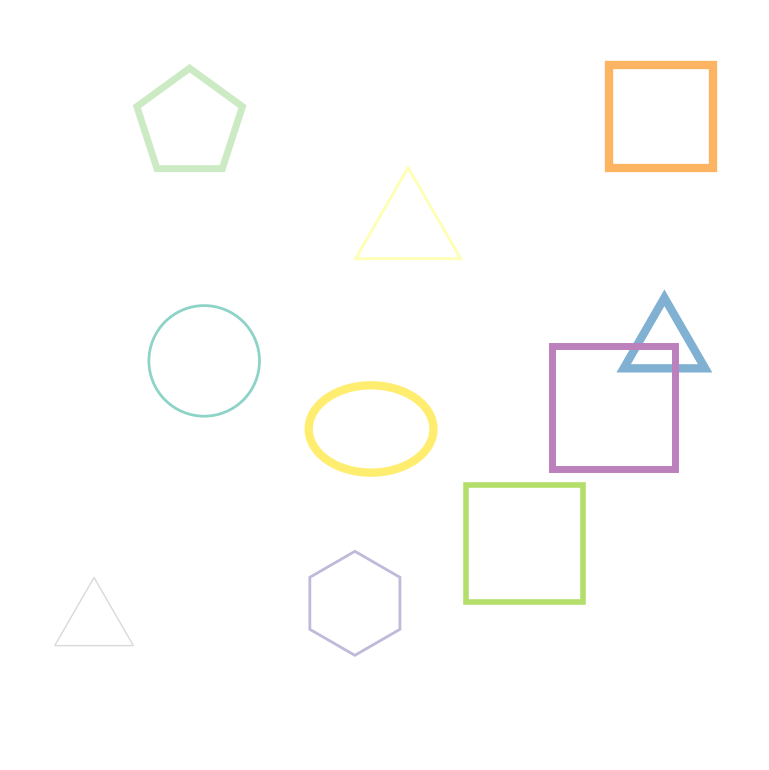[{"shape": "circle", "thickness": 1, "radius": 0.36, "center": [0.265, 0.531]}, {"shape": "triangle", "thickness": 1, "radius": 0.39, "center": [0.53, 0.703]}, {"shape": "hexagon", "thickness": 1, "radius": 0.34, "center": [0.461, 0.216]}, {"shape": "triangle", "thickness": 3, "radius": 0.31, "center": [0.863, 0.552]}, {"shape": "square", "thickness": 3, "radius": 0.34, "center": [0.859, 0.849]}, {"shape": "square", "thickness": 2, "radius": 0.38, "center": [0.681, 0.294]}, {"shape": "triangle", "thickness": 0.5, "radius": 0.29, "center": [0.122, 0.191]}, {"shape": "square", "thickness": 2.5, "radius": 0.4, "center": [0.797, 0.471]}, {"shape": "pentagon", "thickness": 2.5, "radius": 0.36, "center": [0.246, 0.839]}, {"shape": "oval", "thickness": 3, "radius": 0.41, "center": [0.482, 0.443]}]